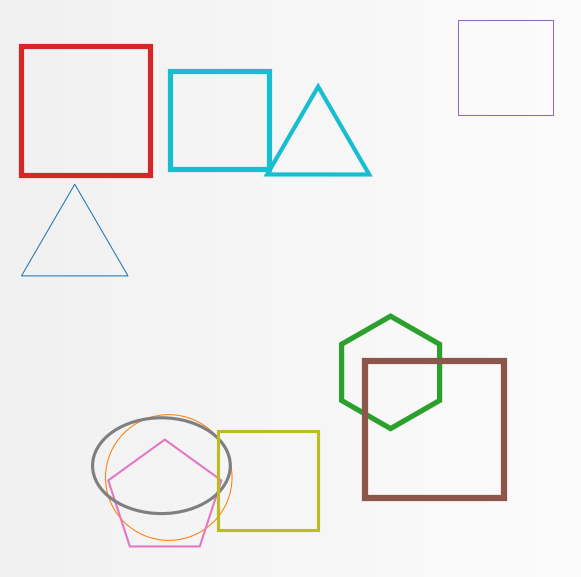[{"shape": "triangle", "thickness": 0.5, "radius": 0.53, "center": [0.129, 0.574]}, {"shape": "circle", "thickness": 0.5, "radius": 0.54, "center": [0.29, 0.172]}, {"shape": "hexagon", "thickness": 2.5, "radius": 0.49, "center": [0.672, 0.354]}, {"shape": "square", "thickness": 2.5, "radius": 0.56, "center": [0.148, 0.807]}, {"shape": "square", "thickness": 0.5, "radius": 0.41, "center": [0.87, 0.882]}, {"shape": "square", "thickness": 3, "radius": 0.59, "center": [0.748, 0.255]}, {"shape": "pentagon", "thickness": 1, "radius": 0.51, "center": [0.284, 0.136]}, {"shape": "oval", "thickness": 1.5, "radius": 0.59, "center": [0.278, 0.193]}, {"shape": "square", "thickness": 1.5, "radius": 0.43, "center": [0.461, 0.167]}, {"shape": "square", "thickness": 2.5, "radius": 0.43, "center": [0.378, 0.791]}, {"shape": "triangle", "thickness": 2, "radius": 0.51, "center": [0.547, 0.748]}]